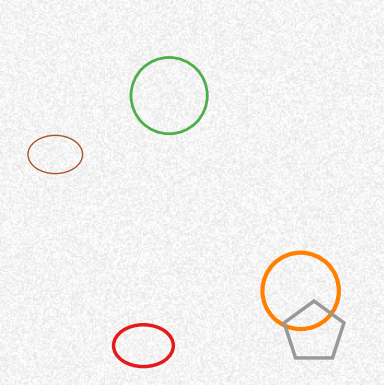[{"shape": "oval", "thickness": 2.5, "radius": 0.39, "center": [0.373, 0.102]}, {"shape": "circle", "thickness": 2, "radius": 0.5, "center": [0.439, 0.752]}, {"shape": "circle", "thickness": 3, "radius": 0.5, "center": [0.781, 0.244]}, {"shape": "oval", "thickness": 1, "radius": 0.35, "center": [0.143, 0.599]}, {"shape": "pentagon", "thickness": 2.5, "radius": 0.41, "center": [0.816, 0.136]}]